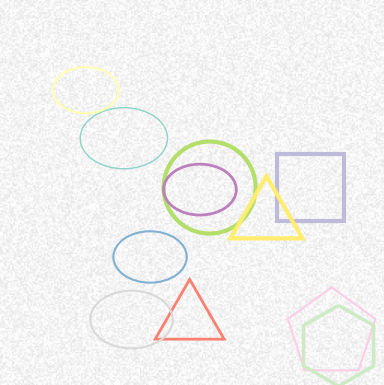[{"shape": "oval", "thickness": 1, "radius": 0.57, "center": [0.322, 0.641]}, {"shape": "oval", "thickness": 1.5, "radius": 0.43, "center": [0.223, 0.766]}, {"shape": "square", "thickness": 3, "radius": 0.44, "center": [0.807, 0.512]}, {"shape": "triangle", "thickness": 2, "radius": 0.52, "center": [0.493, 0.171]}, {"shape": "oval", "thickness": 1.5, "radius": 0.48, "center": [0.39, 0.333]}, {"shape": "circle", "thickness": 3, "radius": 0.6, "center": [0.544, 0.513]}, {"shape": "pentagon", "thickness": 1.5, "radius": 0.6, "center": [0.861, 0.135]}, {"shape": "oval", "thickness": 1.5, "radius": 0.54, "center": [0.341, 0.17]}, {"shape": "oval", "thickness": 2, "radius": 0.47, "center": [0.519, 0.508]}, {"shape": "hexagon", "thickness": 2.5, "radius": 0.52, "center": [0.879, 0.102]}, {"shape": "triangle", "thickness": 3, "radius": 0.54, "center": [0.692, 0.435]}]